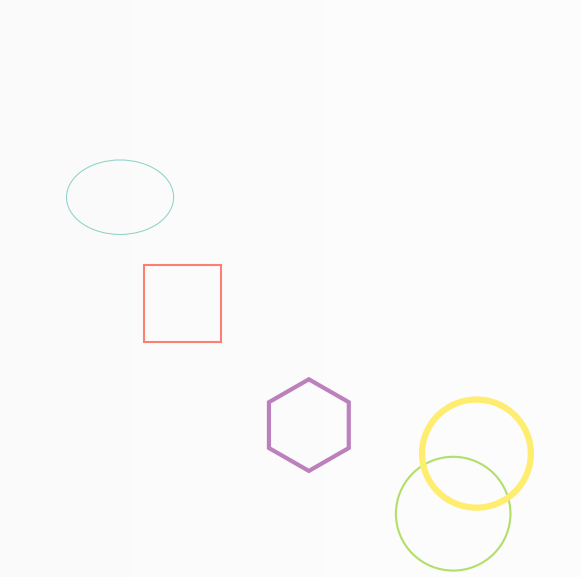[{"shape": "oval", "thickness": 0.5, "radius": 0.46, "center": [0.207, 0.658]}, {"shape": "square", "thickness": 1, "radius": 0.33, "center": [0.314, 0.473]}, {"shape": "circle", "thickness": 1, "radius": 0.49, "center": [0.78, 0.11]}, {"shape": "hexagon", "thickness": 2, "radius": 0.4, "center": [0.531, 0.263]}, {"shape": "circle", "thickness": 3, "radius": 0.47, "center": [0.82, 0.214]}]